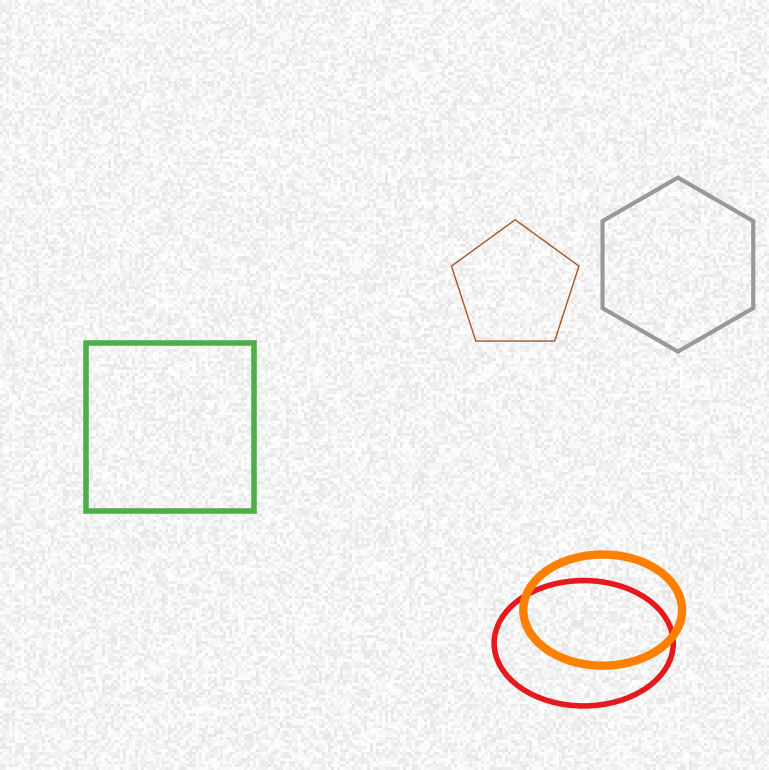[{"shape": "oval", "thickness": 2, "radius": 0.58, "center": [0.758, 0.165]}, {"shape": "square", "thickness": 2, "radius": 0.55, "center": [0.221, 0.446]}, {"shape": "oval", "thickness": 3, "radius": 0.52, "center": [0.783, 0.208]}, {"shape": "pentagon", "thickness": 0.5, "radius": 0.44, "center": [0.669, 0.628]}, {"shape": "hexagon", "thickness": 1.5, "radius": 0.56, "center": [0.88, 0.656]}]